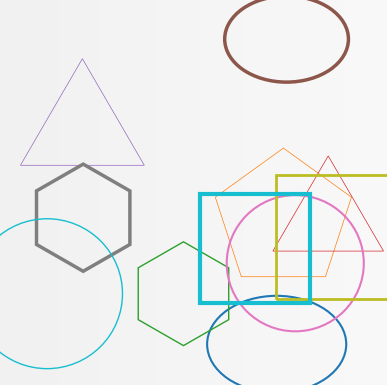[{"shape": "oval", "thickness": 1.5, "radius": 0.9, "center": [0.714, 0.106]}, {"shape": "pentagon", "thickness": 0.5, "radius": 0.92, "center": [0.731, 0.431]}, {"shape": "hexagon", "thickness": 1, "radius": 0.67, "center": [0.473, 0.237]}, {"shape": "triangle", "thickness": 0.5, "radius": 0.82, "center": [0.847, 0.43]}, {"shape": "triangle", "thickness": 0.5, "radius": 0.92, "center": [0.213, 0.663]}, {"shape": "oval", "thickness": 2.5, "radius": 0.8, "center": [0.74, 0.898]}, {"shape": "circle", "thickness": 1.5, "radius": 0.88, "center": [0.762, 0.316]}, {"shape": "hexagon", "thickness": 2.5, "radius": 0.7, "center": [0.215, 0.435]}, {"shape": "square", "thickness": 2, "radius": 0.81, "center": [0.874, 0.384]}, {"shape": "square", "thickness": 3, "radius": 0.71, "center": [0.658, 0.355]}, {"shape": "circle", "thickness": 1, "radius": 0.97, "center": [0.121, 0.237]}]